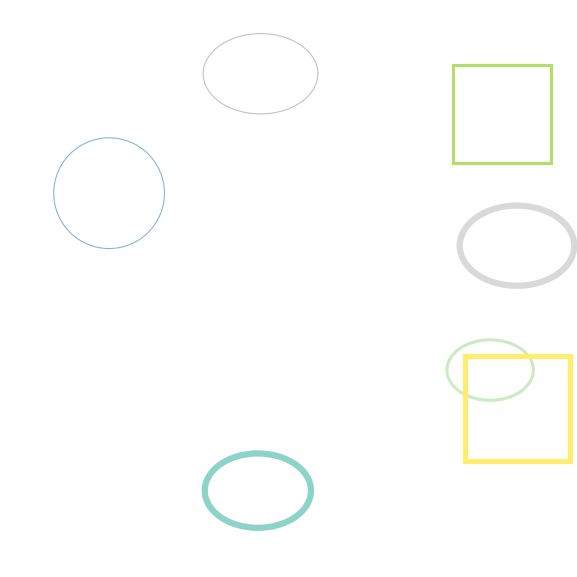[{"shape": "oval", "thickness": 3, "radius": 0.46, "center": [0.446, 0.15]}, {"shape": "oval", "thickness": 0.5, "radius": 0.5, "center": [0.451, 0.871]}, {"shape": "circle", "thickness": 0.5, "radius": 0.48, "center": [0.189, 0.665]}, {"shape": "square", "thickness": 1.5, "radius": 0.42, "center": [0.87, 0.802]}, {"shape": "oval", "thickness": 3, "radius": 0.5, "center": [0.895, 0.574]}, {"shape": "oval", "thickness": 1.5, "radius": 0.37, "center": [0.849, 0.358]}, {"shape": "square", "thickness": 2.5, "radius": 0.46, "center": [0.896, 0.292]}]